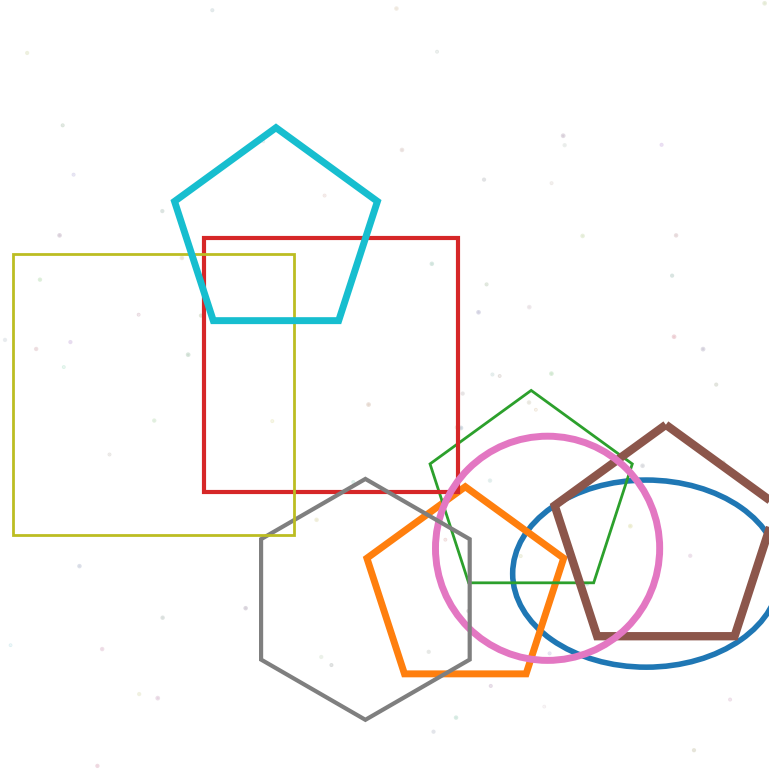[{"shape": "oval", "thickness": 2, "radius": 0.87, "center": [0.839, 0.255]}, {"shape": "pentagon", "thickness": 2.5, "radius": 0.67, "center": [0.604, 0.234]}, {"shape": "pentagon", "thickness": 1, "radius": 0.69, "center": [0.69, 0.355]}, {"shape": "square", "thickness": 1.5, "radius": 0.82, "center": [0.43, 0.526]}, {"shape": "pentagon", "thickness": 3, "radius": 0.76, "center": [0.865, 0.297]}, {"shape": "circle", "thickness": 2.5, "radius": 0.73, "center": [0.711, 0.288]}, {"shape": "hexagon", "thickness": 1.5, "radius": 0.78, "center": [0.475, 0.222]}, {"shape": "square", "thickness": 1, "radius": 0.91, "center": [0.2, 0.488]}, {"shape": "pentagon", "thickness": 2.5, "radius": 0.69, "center": [0.358, 0.696]}]